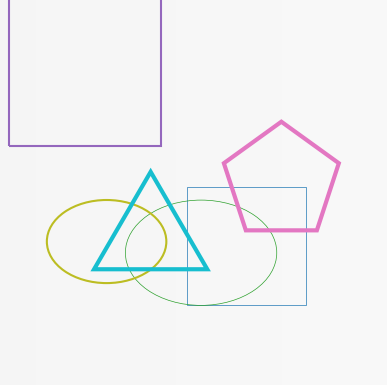[{"shape": "square", "thickness": 0.5, "radius": 0.77, "center": [0.636, 0.361]}, {"shape": "oval", "thickness": 0.5, "radius": 0.98, "center": [0.519, 0.344]}, {"shape": "square", "thickness": 1.5, "radius": 0.98, "center": [0.219, 0.818]}, {"shape": "pentagon", "thickness": 3, "radius": 0.78, "center": [0.726, 0.528]}, {"shape": "oval", "thickness": 1.5, "radius": 0.77, "center": [0.275, 0.373]}, {"shape": "triangle", "thickness": 3, "radius": 0.84, "center": [0.389, 0.385]}]